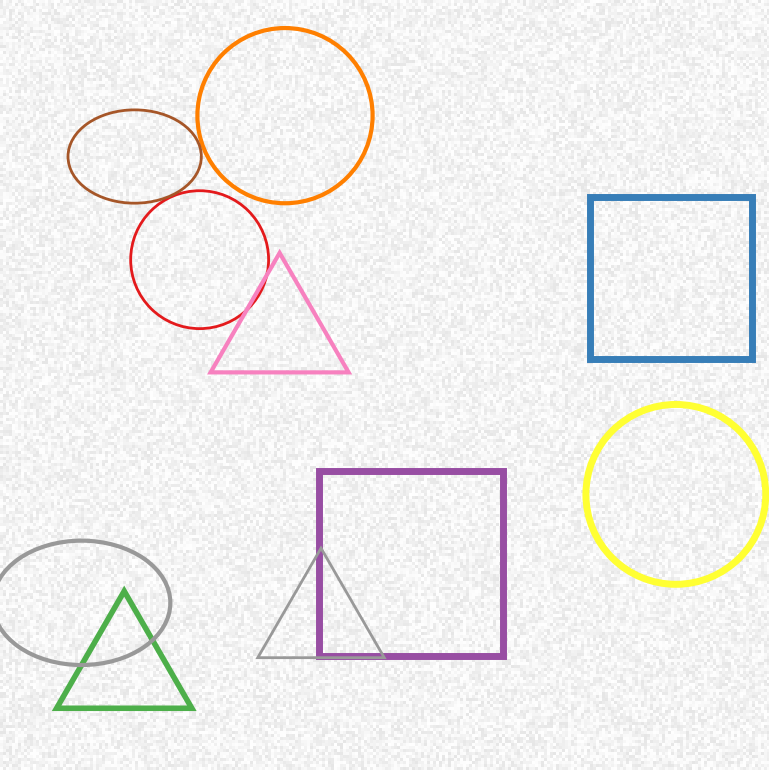[{"shape": "circle", "thickness": 1, "radius": 0.45, "center": [0.259, 0.663]}, {"shape": "square", "thickness": 2.5, "radius": 0.53, "center": [0.871, 0.639]}, {"shape": "triangle", "thickness": 2, "radius": 0.51, "center": [0.161, 0.131]}, {"shape": "square", "thickness": 2.5, "radius": 0.6, "center": [0.534, 0.268]}, {"shape": "circle", "thickness": 1.5, "radius": 0.57, "center": [0.37, 0.85]}, {"shape": "circle", "thickness": 2.5, "radius": 0.58, "center": [0.878, 0.358]}, {"shape": "oval", "thickness": 1, "radius": 0.43, "center": [0.175, 0.797]}, {"shape": "triangle", "thickness": 1.5, "radius": 0.52, "center": [0.363, 0.568]}, {"shape": "triangle", "thickness": 1, "radius": 0.47, "center": [0.417, 0.193]}, {"shape": "oval", "thickness": 1.5, "radius": 0.58, "center": [0.106, 0.217]}]